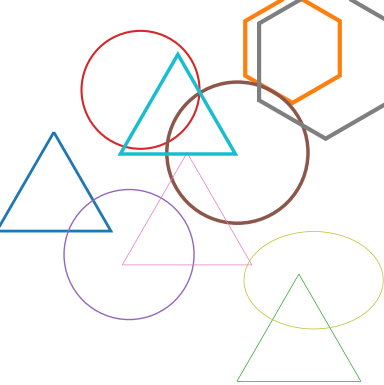[{"shape": "triangle", "thickness": 2, "radius": 0.86, "center": [0.14, 0.485]}, {"shape": "hexagon", "thickness": 3, "radius": 0.71, "center": [0.76, 0.874]}, {"shape": "triangle", "thickness": 0.5, "radius": 0.93, "center": [0.776, 0.102]}, {"shape": "circle", "thickness": 1.5, "radius": 0.77, "center": [0.365, 0.767]}, {"shape": "circle", "thickness": 1, "radius": 0.84, "center": [0.335, 0.339]}, {"shape": "circle", "thickness": 2.5, "radius": 0.92, "center": [0.617, 0.604]}, {"shape": "triangle", "thickness": 0.5, "radius": 0.97, "center": [0.486, 0.409]}, {"shape": "hexagon", "thickness": 3, "radius": 1.0, "center": [0.846, 0.839]}, {"shape": "oval", "thickness": 0.5, "radius": 0.9, "center": [0.815, 0.272]}, {"shape": "triangle", "thickness": 2.5, "radius": 0.86, "center": [0.462, 0.686]}]